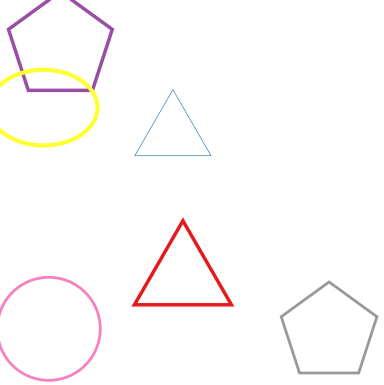[{"shape": "triangle", "thickness": 2.5, "radius": 0.73, "center": [0.475, 0.281]}, {"shape": "triangle", "thickness": 0.5, "radius": 0.57, "center": [0.449, 0.653]}, {"shape": "pentagon", "thickness": 2.5, "radius": 0.71, "center": [0.157, 0.88]}, {"shape": "oval", "thickness": 3, "radius": 0.7, "center": [0.113, 0.72]}, {"shape": "circle", "thickness": 2, "radius": 0.67, "center": [0.127, 0.146]}, {"shape": "pentagon", "thickness": 2, "radius": 0.65, "center": [0.855, 0.137]}]